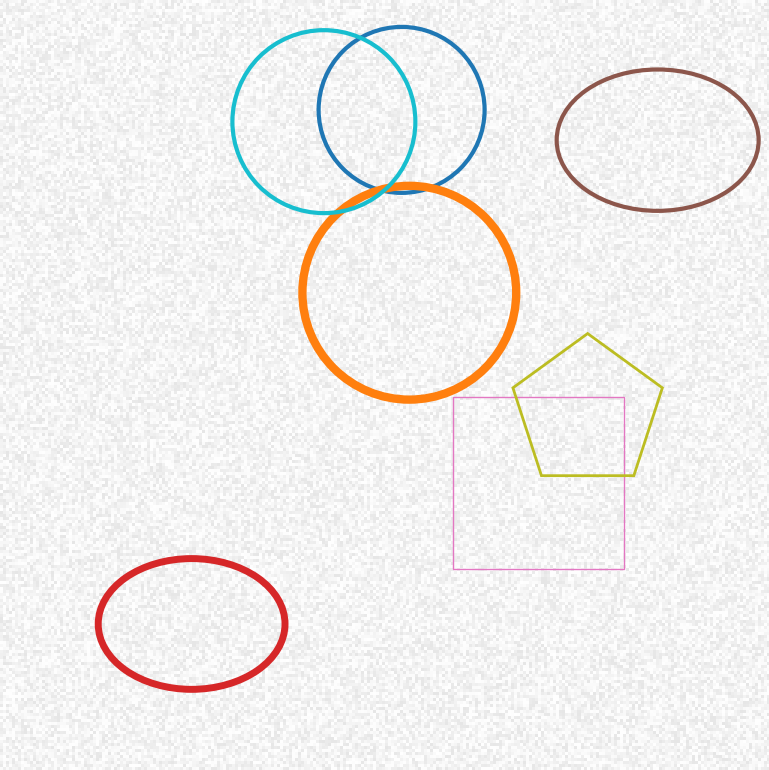[{"shape": "circle", "thickness": 1.5, "radius": 0.54, "center": [0.522, 0.857]}, {"shape": "circle", "thickness": 3, "radius": 0.69, "center": [0.532, 0.62]}, {"shape": "oval", "thickness": 2.5, "radius": 0.61, "center": [0.249, 0.19]}, {"shape": "oval", "thickness": 1.5, "radius": 0.66, "center": [0.854, 0.818]}, {"shape": "square", "thickness": 0.5, "radius": 0.56, "center": [0.7, 0.372]}, {"shape": "pentagon", "thickness": 1, "radius": 0.51, "center": [0.763, 0.465]}, {"shape": "circle", "thickness": 1.5, "radius": 0.59, "center": [0.421, 0.842]}]